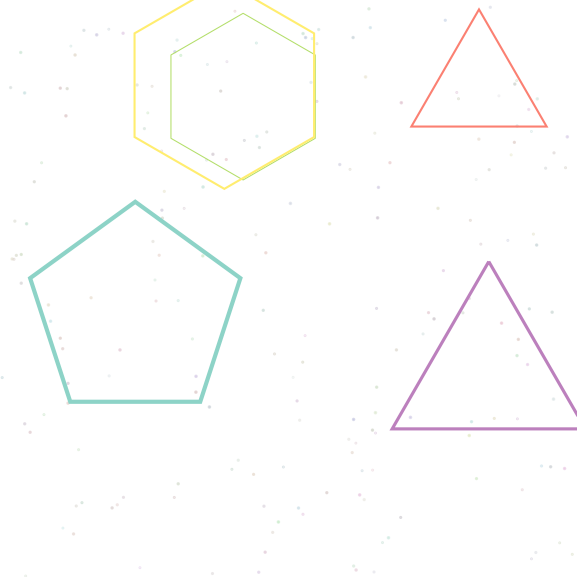[{"shape": "pentagon", "thickness": 2, "radius": 0.96, "center": [0.234, 0.458]}, {"shape": "triangle", "thickness": 1, "radius": 0.68, "center": [0.829, 0.848]}, {"shape": "hexagon", "thickness": 0.5, "radius": 0.72, "center": [0.421, 0.832]}, {"shape": "triangle", "thickness": 1.5, "radius": 0.97, "center": [0.846, 0.353]}, {"shape": "hexagon", "thickness": 1, "radius": 0.9, "center": [0.388, 0.852]}]